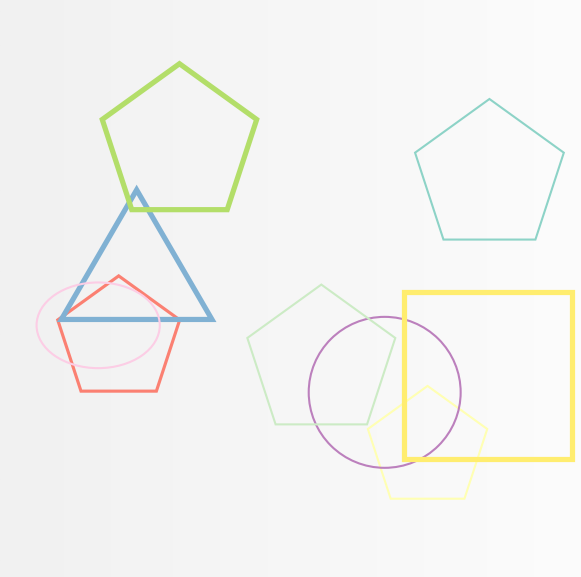[{"shape": "pentagon", "thickness": 1, "radius": 0.67, "center": [0.842, 0.693]}, {"shape": "pentagon", "thickness": 1, "radius": 0.54, "center": [0.736, 0.223]}, {"shape": "pentagon", "thickness": 1.5, "radius": 0.55, "center": [0.204, 0.411]}, {"shape": "triangle", "thickness": 2.5, "radius": 0.75, "center": [0.235, 0.521]}, {"shape": "pentagon", "thickness": 2.5, "radius": 0.7, "center": [0.309, 0.749]}, {"shape": "oval", "thickness": 1, "radius": 0.53, "center": [0.169, 0.436]}, {"shape": "circle", "thickness": 1, "radius": 0.65, "center": [0.662, 0.32]}, {"shape": "pentagon", "thickness": 1, "radius": 0.67, "center": [0.553, 0.373]}, {"shape": "square", "thickness": 2.5, "radius": 0.73, "center": [0.839, 0.349]}]